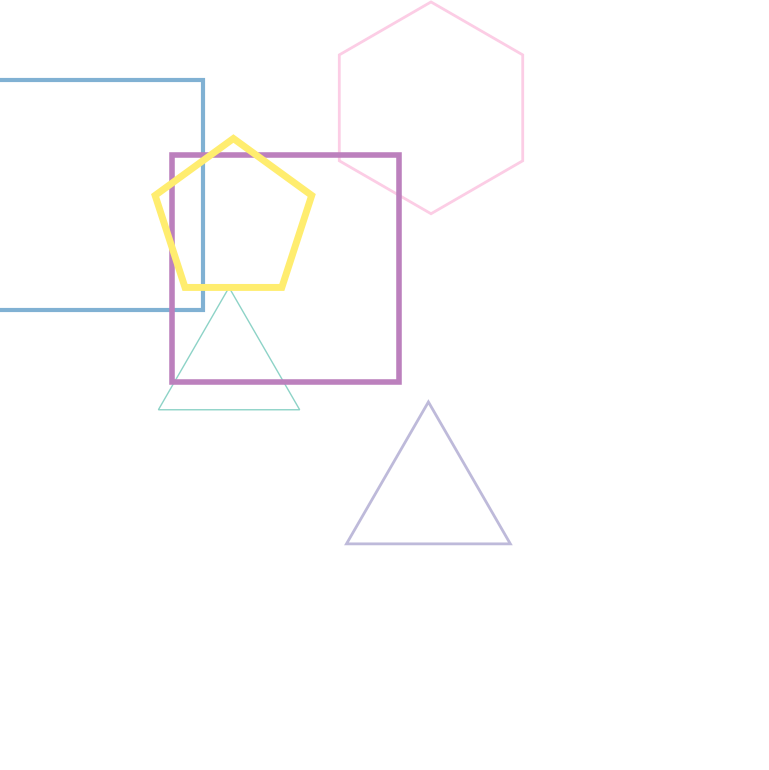[{"shape": "triangle", "thickness": 0.5, "radius": 0.53, "center": [0.297, 0.521]}, {"shape": "triangle", "thickness": 1, "radius": 0.61, "center": [0.556, 0.355]}, {"shape": "square", "thickness": 1.5, "radius": 0.75, "center": [0.113, 0.747]}, {"shape": "hexagon", "thickness": 1, "radius": 0.69, "center": [0.56, 0.86]}, {"shape": "square", "thickness": 2, "radius": 0.74, "center": [0.371, 0.652]}, {"shape": "pentagon", "thickness": 2.5, "radius": 0.53, "center": [0.303, 0.713]}]